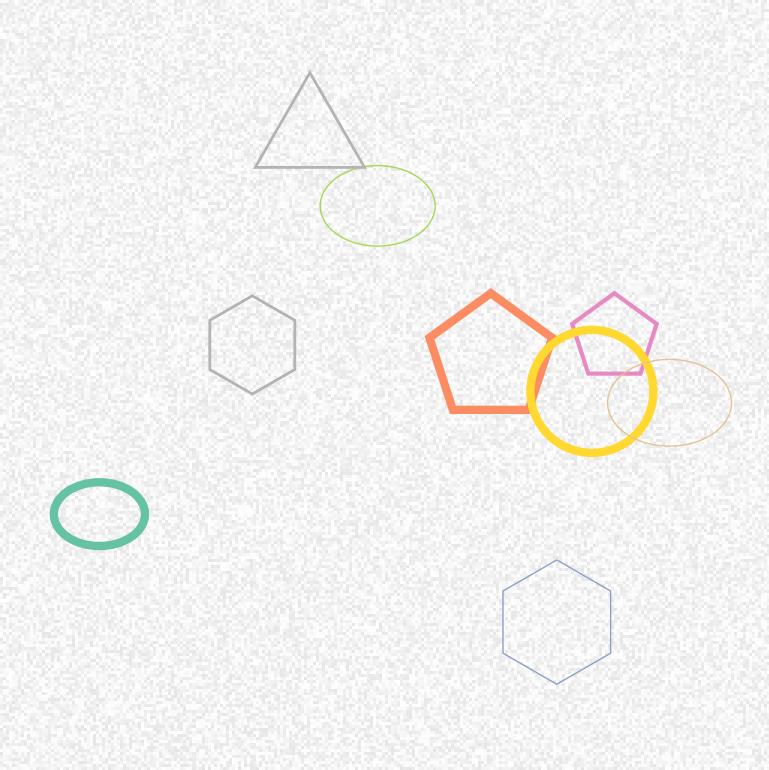[{"shape": "oval", "thickness": 3, "radius": 0.3, "center": [0.129, 0.332]}, {"shape": "pentagon", "thickness": 3, "radius": 0.42, "center": [0.637, 0.535]}, {"shape": "hexagon", "thickness": 0.5, "radius": 0.4, "center": [0.723, 0.192]}, {"shape": "pentagon", "thickness": 1.5, "radius": 0.29, "center": [0.798, 0.561]}, {"shape": "oval", "thickness": 0.5, "radius": 0.37, "center": [0.49, 0.733]}, {"shape": "circle", "thickness": 3, "radius": 0.4, "center": [0.769, 0.492]}, {"shape": "oval", "thickness": 0.5, "radius": 0.4, "center": [0.87, 0.477]}, {"shape": "hexagon", "thickness": 1, "radius": 0.32, "center": [0.328, 0.552]}, {"shape": "triangle", "thickness": 1, "radius": 0.41, "center": [0.402, 0.824]}]